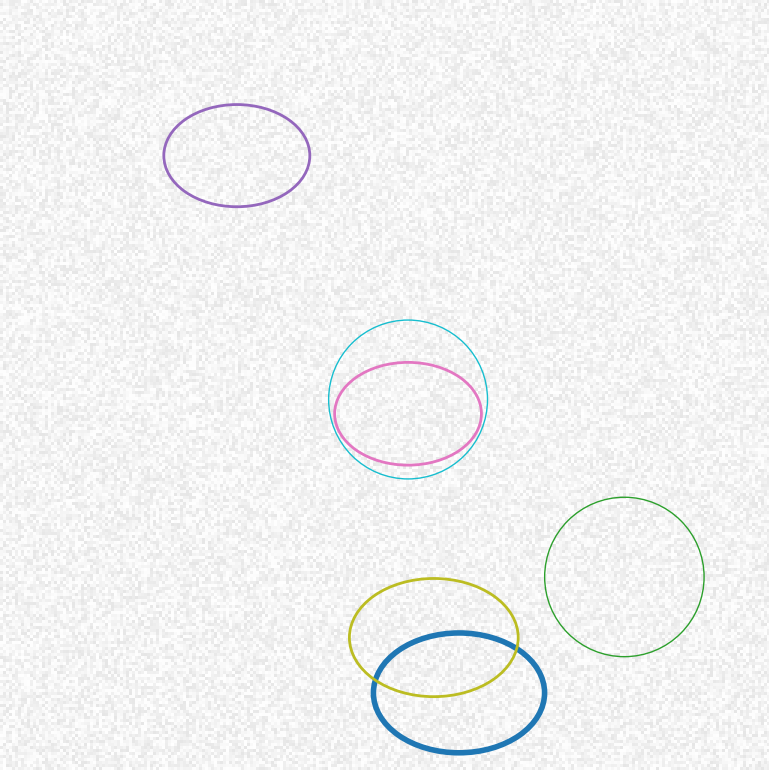[{"shape": "oval", "thickness": 2, "radius": 0.56, "center": [0.596, 0.1]}, {"shape": "circle", "thickness": 0.5, "radius": 0.52, "center": [0.811, 0.251]}, {"shape": "oval", "thickness": 1, "radius": 0.47, "center": [0.308, 0.798]}, {"shape": "oval", "thickness": 1, "radius": 0.48, "center": [0.53, 0.463]}, {"shape": "oval", "thickness": 1, "radius": 0.55, "center": [0.563, 0.172]}, {"shape": "circle", "thickness": 0.5, "radius": 0.52, "center": [0.53, 0.481]}]